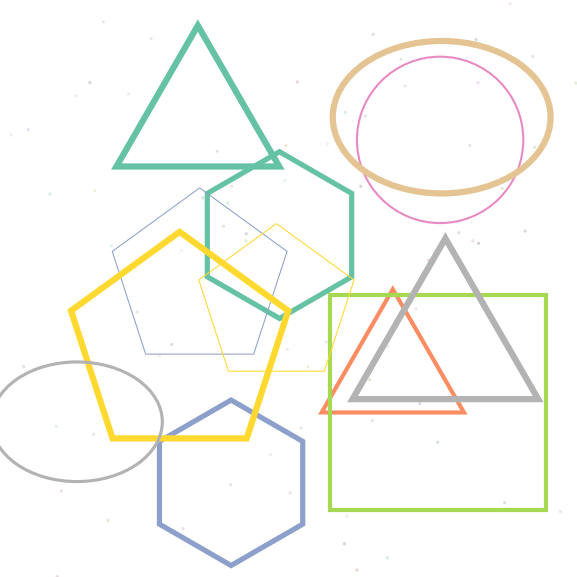[{"shape": "hexagon", "thickness": 2.5, "radius": 0.72, "center": [0.484, 0.592]}, {"shape": "triangle", "thickness": 3, "radius": 0.81, "center": [0.343, 0.792]}, {"shape": "triangle", "thickness": 2, "radius": 0.71, "center": [0.68, 0.356]}, {"shape": "hexagon", "thickness": 2.5, "radius": 0.72, "center": [0.4, 0.163]}, {"shape": "pentagon", "thickness": 0.5, "radius": 0.8, "center": [0.346, 0.515]}, {"shape": "circle", "thickness": 1, "radius": 0.72, "center": [0.762, 0.757]}, {"shape": "square", "thickness": 2, "radius": 0.93, "center": [0.758, 0.303]}, {"shape": "pentagon", "thickness": 3, "radius": 0.99, "center": [0.311, 0.4]}, {"shape": "pentagon", "thickness": 0.5, "radius": 0.71, "center": [0.479, 0.471]}, {"shape": "oval", "thickness": 3, "radius": 0.94, "center": [0.765, 0.796]}, {"shape": "oval", "thickness": 1.5, "radius": 0.74, "center": [0.133, 0.269]}, {"shape": "triangle", "thickness": 3, "radius": 0.93, "center": [0.771, 0.401]}]